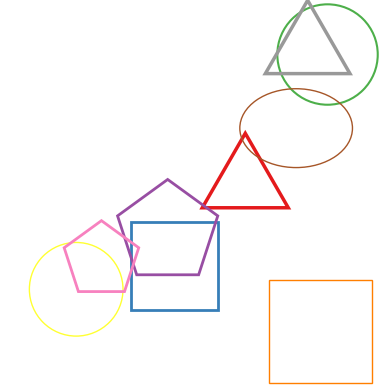[{"shape": "triangle", "thickness": 2.5, "radius": 0.64, "center": [0.637, 0.525]}, {"shape": "square", "thickness": 2, "radius": 0.57, "center": [0.454, 0.309]}, {"shape": "circle", "thickness": 1.5, "radius": 0.65, "center": [0.851, 0.858]}, {"shape": "pentagon", "thickness": 2, "radius": 0.68, "center": [0.436, 0.397]}, {"shape": "square", "thickness": 1, "radius": 0.67, "center": [0.833, 0.139]}, {"shape": "circle", "thickness": 1, "radius": 0.61, "center": [0.198, 0.249]}, {"shape": "oval", "thickness": 1, "radius": 0.73, "center": [0.769, 0.667]}, {"shape": "pentagon", "thickness": 2, "radius": 0.51, "center": [0.264, 0.325]}, {"shape": "triangle", "thickness": 2.5, "radius": 0.63, "center": [0.799, 0.872]}]